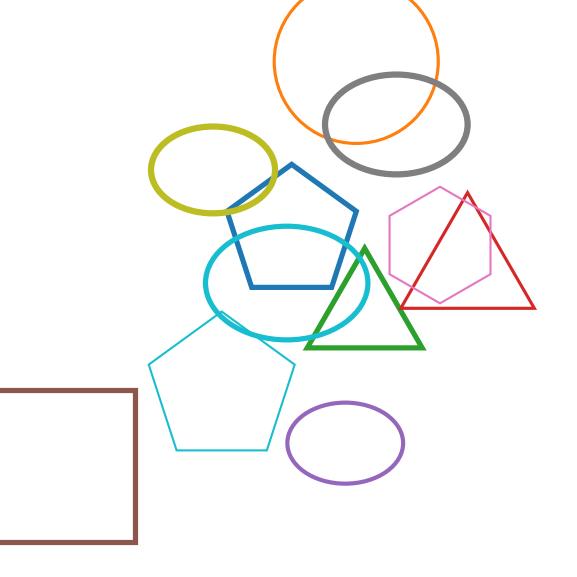[{"shape": "pentagon", "thickness": 2.5, "radius": 0.59, "center": [0.505, 0.597]}, {"shape": "circle", "thickness": 1.5, "radius": 0.71, "center": [0.617, 0.893]}, {"shape": "triangle", "thickness": 2.5, "radius": 0.57, "center": [0.631, 0.454]}, {"shape": "triangle", "thickness": 1.5, "radius": 0.67, "center": [0.81, 0.532]}, {"shape": "oval", "thickness": 2, "radius": 0.5, "center": [0.598, 0.232]}, {"shape": "square", "thickness": 2.5, "radius": 0.66, "center": [0.102, 0.192]}, {"shape": "hexagon", "thickness": 1, "radius": 0.5, "center": [0.762, 0.575]}, {"shape": "oval", "thickness": 3, "radius": 0.62, "center": [0.686, 0.784]}, {"shape": "oval", "thickness": 3, "radius": 0.54, "center": [0.369, 0.705]}, {"shape": "pentagon", "thickness": 1, "radius": 0.66, "center": [0.384, 0.327]}, {"shape": "oval", "thickness": 2.5, "radius": 0.7, "center": [0.496, 0.509]}]